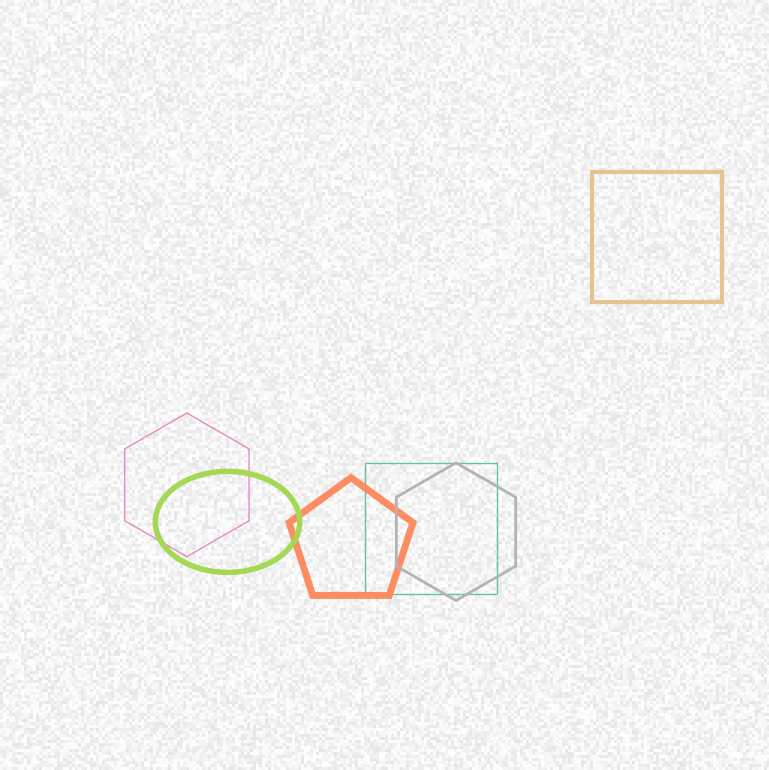[{"shape": "square", "thickness": 0.5, "radius": 0.43, "center": [0.56, 0.314]}, {"shape": "pentagon", "thickness": 2.5, "radius": 0.42, "center": [0.456, 0.295]}, {"shape": "hexagon", "thickness": 0.5, "radius": 0.47, "center": [0.243, 0.37]}, {"shape": "oval", "thickness": 2, "radius": 0.47, "center": [0.295, 0.322]}, {"shape": "square", "thickness": 1.5, "radius": 0.42, "center": [0.853, 0.692]}, {"shape": "hexagon", "thickness": 1, "radius": 0.45, "center": [0.592, 0.31]}]